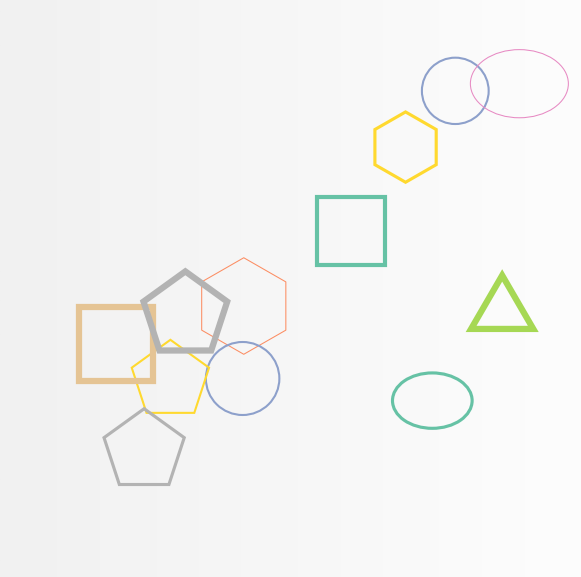[{"shape": "square", "thickness": 2, "radius": 0.29, "center": [0.604, 0.599]}, {"shape": "oval", "thickness": 1.5, "radius": 0.34, "center": [0.744, 0.305]}, {"shape": "hexagon", "thickness": 0.5, "radius": 0.42, "center": [0.419, 0.469]}, {"shape": "circle", "thickness": 1, "radius": 0.32, "center": [0.417, 0.344]}, {"shape": "circle", "thickness": 1, "radius": 0.29, "center": [0.783, 0.842]}, {"shape": "oval", "thickness": 0.5, "radius": 0.42, "center": [0.894, 0.854]}, {"shape": "triangle", "thickness": 3, "radius": 0.31, "center": [0.864, 0.46]}, {"shape": "pentagon", "thickness": 1, "radius": 0.35, "center": [0.293, 0.341]}, {"shape": "hexagon", "thickness": 1.5, "radius": 0.3, "center": [0.698, 0.744]}, {"shape": "square", "thickness": 3, "radius": 0.32, "center": [0.2, 0.403]}, {"shape": "pentagon", "thickness": 1.5, "radius": 0.36, "center": [0.248, 0.219]}, {"shape": "pentagon", "thickness": 3, "radius": 0.38, "center": [0.319, 0.453]}]